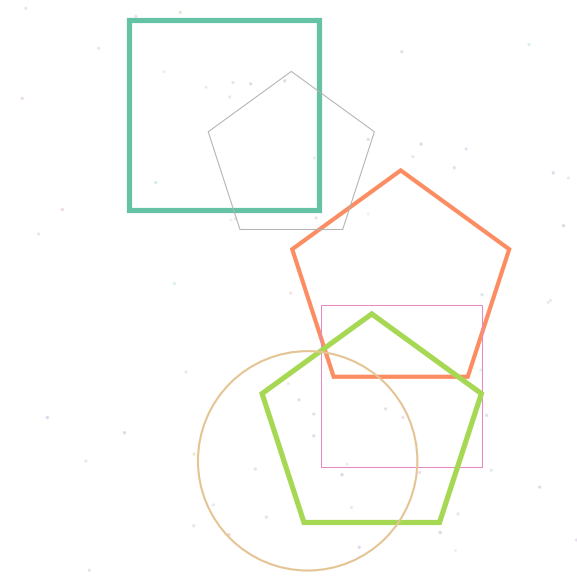[{"shape": "square", "thickness": 2.5, "radius": 0.82, "center": [0.387, 0.8]}, {"shape": "pentagon", "thickness": 2, "radius": 0.99, "center": [0.694, 0.507]}, {"shape": "square", "thickness": 0.5, "radius": 0.7, "center": [0.695, 0.331]}, {"shape": "pentagon", "thickness": 2.5, "radius": 1.0, "center": [0.644, 0.256]}, {"shape": "circle", "thickness": 1, "radius": 0.95, "center": [0.533, 0.201]}, {"shape": "pentagon", "thickness": 0.5, "radius": 0.76, "center": [0.504, 0.724]}]